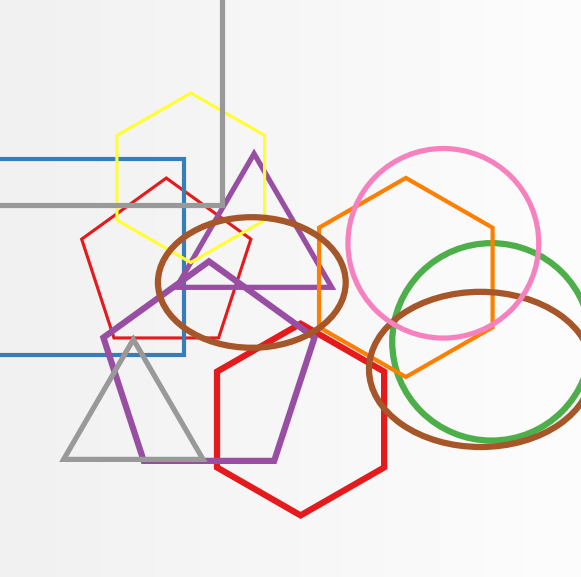[{"shape": "pentagon", "thickness": 1.5, "radius": 0.77, "center": [0.286, 0.538]}, {"shape": "hexagon", "thickness": 3, "radius": 0.83, "center": [0.517, 0.273]}, {"shape": "square", "thickness": 2, "radius": 0.85, "center": [0.147, 0.554]}, {"shape": "circle", "thickness": 3, "radius": 0.85, "center": [0.846, 0.407]}, {"shape": "pentagon", "thickness": 3, "radius": 0.95, "center": [0.359, 0.356]}, {"shape": "triangle", "thickness": 2.5, "radius": 0.77, "center": [0.437, 0.579]}, {"shape": "hexagon", "thickness": 2, "radius": 0.86, "center": [0.698, 0.519]}, {"shape": "hexagon", "thickness": 1.5, "radius": 0.73, "center": [0.328, 0.691]}, {"shape": "oval", "thickness": 3, "radius": 0.96, "center": [0.827, 0.359]}, {"shape": "oval", "thickness": 3, "radius": 0.81, "center": [0.433, 0.51]}, {"shape": "circle", "thickness": 2.5, "radius": 0.82, "center": [0.763, 0.578]}, {"shape": "triangle", "thickness": 2.5, "radius": 0.69, "center": [0.229, 0.273]}, {"shape": "square", "thickness": 2.5, "radius": 0.96, "center": [0.19, 0.837]}]